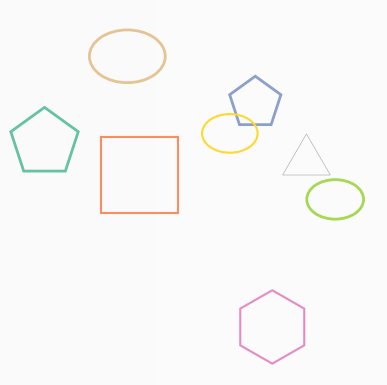[{"shape": "pentagon", "thickness": 2, "radius": 0.46, "center": [0.115, 0.63]}, {"shape": "square", "thickness": 1.5, "radius": 0.5, "center": [0.361, 0.546]}, {"shape": "pentagon", "thickness": 2, "radius": 0.35, "center": [0.659, 0.733]}, {"shape": "hexagon", "thickness": 1.5, "radius": 0.48, "center": [0.703, 0.151]}, {"shape": "oval", "thickness": 2, "radius": 0.37, "center": [0.865, 0.482]}, {"shape": "oval", "thickness": 1.5, "radius": 0.36, "center": [0.593, 0.654]}, {"shape": "oval", "thickness": 2, "radius": 0.49, "center": [0.329, 0.854]}, {"shape": "triangle", "thickness": 0.5, "radius": 0.36, "center": [0.791, 0.581]}]